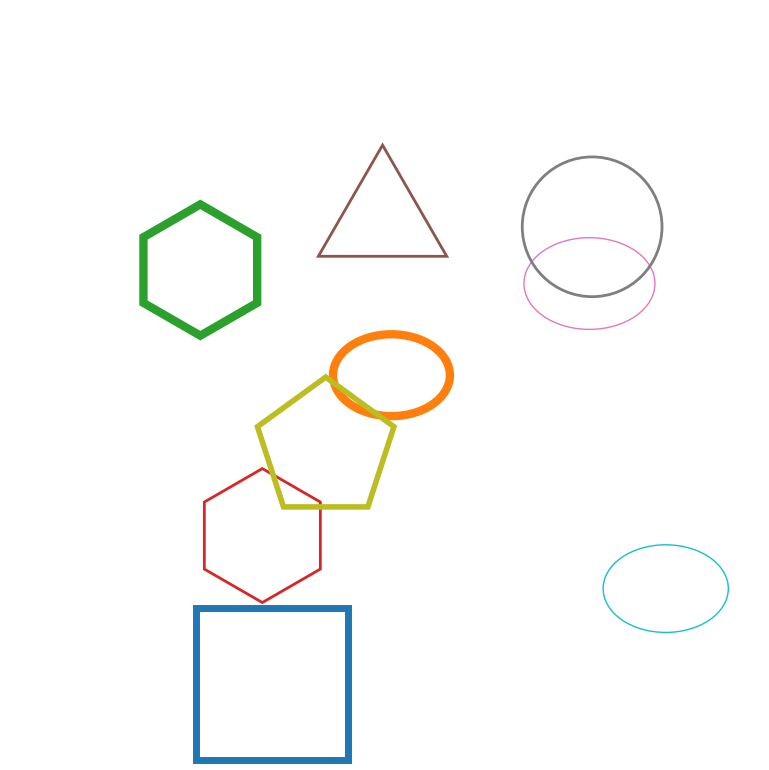[{"shape": "square", "thickness": 2.5, "radius": 0.49, "center": [0.354, 0.112]}, {"shape": "oval", "thickness": 3, "radius": 0.38, "center": [0.508, 0.513]}, {"shape": "hexagon", "thickness": 3, "radius": 0.43, "center": [0.26, 0.649]}, {"shape": "hexagon", "thickness": 1, "radius": 0.44, "center": [0.341, 0.304]}, {"shape": "triangle", "thickness": 1, "radius": 0.48, "center": [0.497, 0.715]}, {"shape": "oval", "thickness": 0.5, "radius": 0.43, "center": [0.766, 0.632]}, {"shape": "circle", "thickness": 1, "radius": 0.45, "center": [0.769, 0.705]}, {"shape": "pentagon", "thickness": 2, "radius": 0.47, "center": [0.423, 0.417]}, {"shape": "oval", "thickness": 0.5, "radius": 0.41, "center": [0.865, 0.236]}]